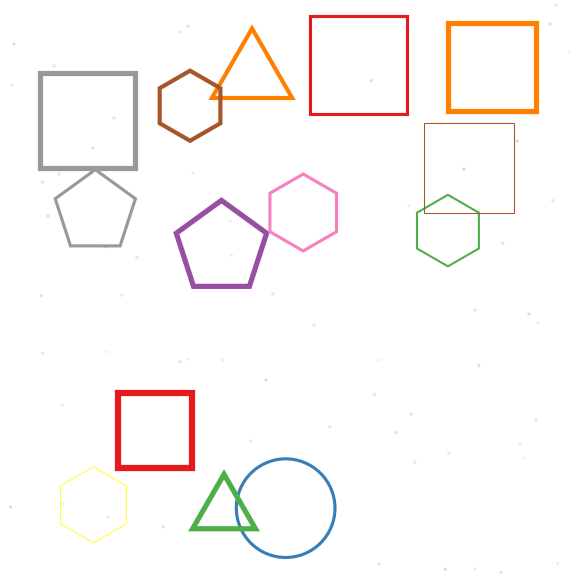[{"shape": "square", "thickness": 3, "radius": 0.32, "center": [0.269, 0.254]}, {"shape": "square", "thickness": 1.5, "radius": 0.42, "center": [0.621, 0.887]}, {"shape": "circle", "thickness": 1.5, "radius": 0.43, "center": [0.495, 0.119]}, {"shape": "triangle", "thickness": 2.5, "radius": 0.31, "center": [0.388, 0.115]}, {"shape": "hexagon", "thickness": 1, "radius": 0.31, "center": [0.776, 0.6]}, {"shape": "pentagon", "thickness": 2.5, "radius": 0.41, "center": [0.383, 0.57]}, {"shape": "triangle", "thickness": 2, "radius": 0.4, "center": [0.436, 0.87]}, {"shape": "square", "thickness": 2.5, "radius": 0.38, "center": [0.852, 0.883]}, {"shape": "hexagon", "thickness": 0.5, "radius": 0.33, "center": [0.162, 0.125]}, {"shape": "square", "thickness": 0.5, "radius": 0.39, "center": [0.812, 0.708]}, {"shape": "hexagon", "thickness": 2, "radius": 0.3, "center": [0.329, 0.816]}, {"shape": "hexagon", "thickness": 1.5, "radius": 0.33, "center": [0.525, 0.631]}, {"shape": "square", "thickness": 2.5, "radius": 0.41, "center": [0.151, 0.79]}, {"shape": "pentagon", "thickness": 1.5, "radius": 0.37, "center": [0.165, 0.632]}]